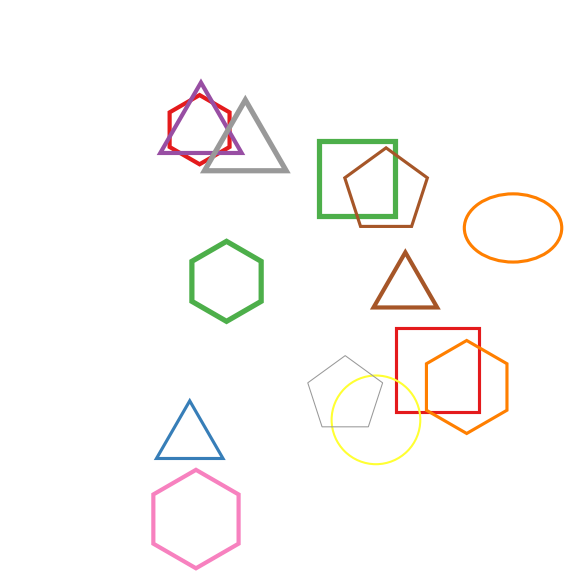[{"shape": "hexagon", "thickness": 2, "radius": 0.3, "center": [0.346, 0.775]}, {"shape": "square", "thickness": 1.5, "radius": 0.36, "center": [0.758, 0.358]}, {"shape": "triangle", "thickness": 1.5, "radius": 0.33, "center": [0.329, 0.238]}, {"shape": "hexagon", "thickness": 2.5, "radius": 0.35, "center": [0.392, 0.512]}, {"shape": "square", "thickness": 2.5, "radius": 0.33, "center": [0.619, 0.69]}, {"shape": "triangle", "thickness": 2, "radius": 0.41, "center": [0.348, 0.775]}, {"shape": "hexagon", "thickness": 1.5, "radius": 0.4, "center": [0.808, 0.329]}, {"shape": "oval", "thickness": 1.5, "radius": 0.42, "center": [0.888, 0.604]}, {"shape": "circle", "thickness": 1, "radius": 0.38, "center": [0.651, 0.272]}, {"shape": "triangle", "thickness": 2, "radius": 0.32, "center": [0.702, 0.499]}, {"shape": "pentagon", "thickness": 1.5, "radius": 0.38, "center": [0.669, 0.668]}, {"shape": "hexagon", "thickness": 2, "radius": 0.43, "center": [0.339, 0.1]}, {"shape": "triangle", "thickness": 2.5, "radius": 0.41, "center": [0.425, 0.744]}, {"shape": "pentagon", "thickness": 0.5, "radius": 0.34, "center": [0.598, 0.315]}]